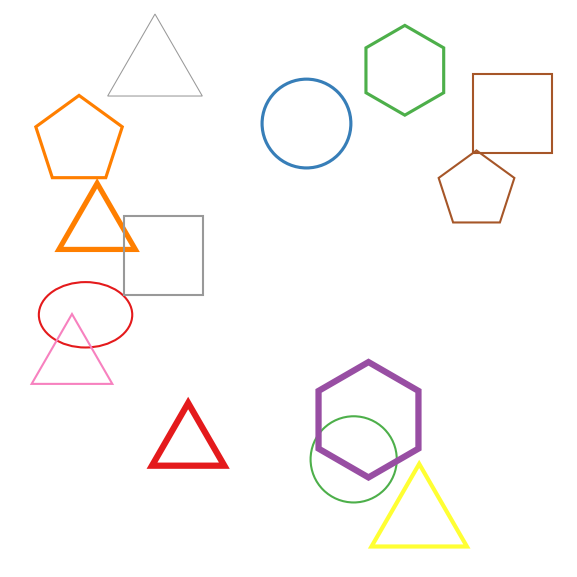[{"shape": "triangle", "thickness": 3, "radius": 0.36, "center": [0.326, 0.229]}, {"shape": "oval", "thickness": 1, "radius": 0.4, "center": [0.148, 0.454]}, {"shape": "circle", "thickness": 1.5, "radius": 0.38, "center": [0.531, 0.785]}, {"shape": "hexagon", "thickness": 1.5, "radius": 0.39, "center": [0.701, 0.877]}, {"shape": "circle", "thickness": 1, "radius": 0.37, "center": [0.612, 0.204]}, {"shape": "hexagon", "thickness": 3, "radius": 0.5, "center": [0.638, 0.272]}, {"shape": "pentagon", "thickness": 1.5, "radius": 0.39, "center": [0.137, 0.755]}, {"shape": "triangle", "thickness": 2.5, "radius": 0.38, "center": [0.168, 0.605]}, {"shape": "triangle", "thickness": 2, "radius": 0.48, "center": [0.726, 0.1]}, {"shape": "square", "thickness": 1, "radius": 0.34, "center": [0.888, 0.802]}, {"shape": "pentagon", "thickness": 1, "radius": 0.34, "center": [0.825, 0.67]}, {"shape": "triangle", "thickness": 1, "radius": 0.4, "center": [0.125, 0.375]}, {"shape": "triangle", "thickness": 0.5, "radius": 0.47, "center": [0.268, 0.88]}, {"shape": "square", "thickness": 1, "radius": 0.34, "center": [0.283, 0.557]}]